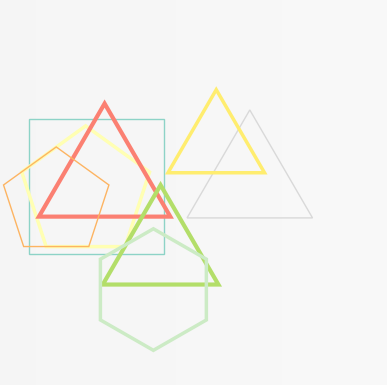[{"shape": "square", "thickness": 1, "radius": 0.87, "center": [0.249, 0.516]}, {"shape": "pentagon", "thickness": 2.5, "radius": 0.87, "center": [0.221, 0.5]}, {"shape": "triangle", "thickness": 3, "radius": 0.98, "center": [0.27, 0.535]}, {"shape": "pentagon", "thickness": 1, "radius": 0.72, "center": [0.145, 0.475]}, {"shape": "triangle", "thickness": 3, "radius": 0.86, "center": [0.414, 0.347]}, {"shape": "triangle", "thickness": 1, "radius": 0.93, "center": [0.645, 0.527]}, {"shape": "hexagon", "thickness": 2.5, "radius": 0.79, "center": [0.396, 0.248]}, {"shape": "triangle", "thickness": 2.5, "radius": 0.72, "center": [0.558, 0.623]}]